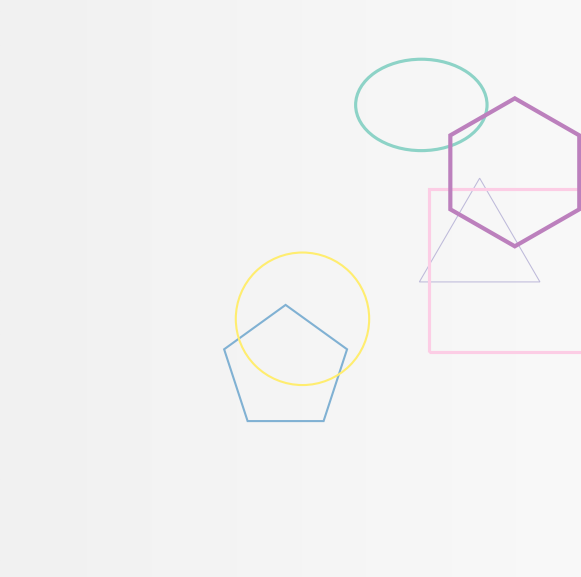[{"shape": "oval", "thickness": 1.5, "radius": 0.57, "center": [0.725, 0.817]}, {"shape": "triangle", "thickness": 0.5, "radius": 0.6, "center": [0.825, 0.571]}, {"shape": "pentagon", "thickness": 1, "radius": 0.56, "center": [0.491, 0.36]}, {"shape": "square", "thickness": 1.5, "radius": 0.7, "center": [0.878, 0.53]}, {"shape": "hexagon", "thickness": 2, "radius": 0.64, "center": [0.886, 0.701]}, {"shape": "circle", "thickness": 1, "radius": 0.57, "center": [0.52, 0.447]}]